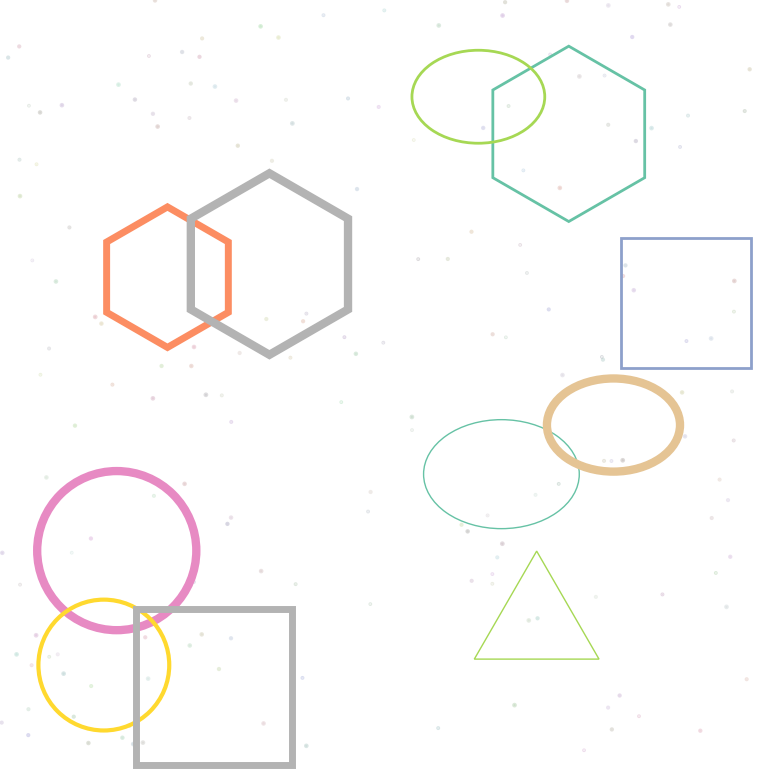[{"shape": "oval", "thickness": 0.5, "radius": 0.51, "center": [0.651, 0.384]}, {"shape": "hexagon", "thickness": 1, "radius": 0.57, "center": [0.739, 0.826]}, {"shape": "hexagon", "thickness": 2.5, "radius": 0.46, "center": [0.218, 0.64]}, {"shape": "square", "thickness": 1, "radius": 0.42, "center": [0.891, 0.607]}, {"shape": "circle", "thickness": 3, "radius": 0.52, "center": [0.152, 0.285]}, {"shape": "oval", "thickness": 1, "radius": 0.43, "center": [0.621, 0.874]}, {"shape": "triangle", "thickness": 0.5, "radius": 0.47, "center": [0.697, 0.191]}, {"shape": "circle", "thickness": 1.5, "radius": 0.42, "center": [0.135, 0.136]}, {"shape": "oval", "thickness": 3, "radius": 0.43, "center": [0.797, 0.448]}, {"shape": "hexagon", "thickness": 3, "radius": 0.59, "center": [0.35, 0.657]}, {"shape": "square", "thickness": 2.5, "radius": 0.51, "center": [0.278, 0.108]}]